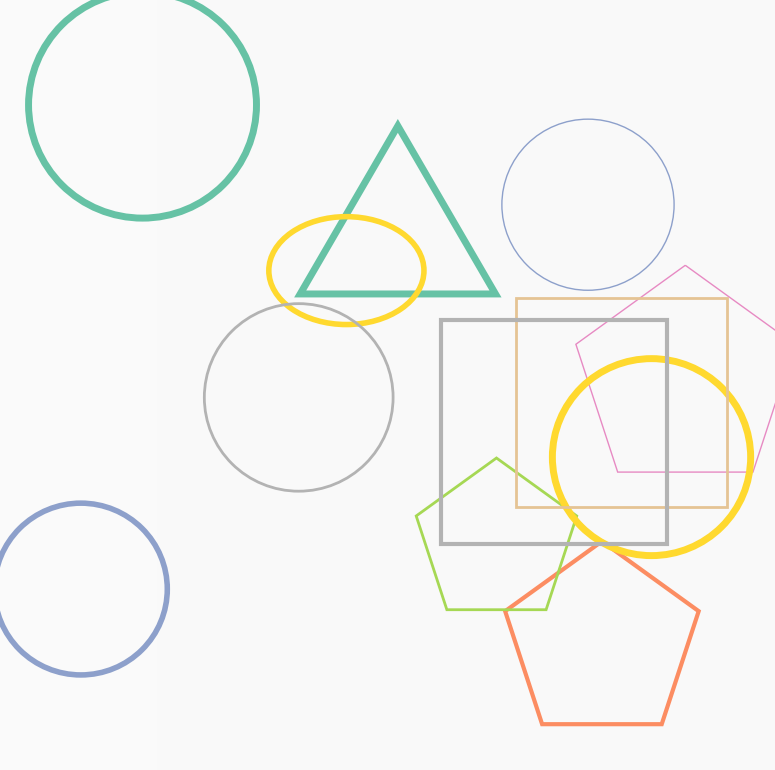[{"shape": "circle", "thickness": 2.5, "radius": 0.74, "center": [0.184, 0.864]}, {"shape": "triangle", "thickness": 2.5, "radius": 0.73, "center": [0.513, 0.691]}, {"shape": "pentagon", "thickness": 1.5, "radius": 0.66, "center": [0.777, 0.166]}, {"shape": "circle", "thickness": 0.5, "radius": 0.56, "center": [0.759, 0.734]}, {"shape": "circle", "thickness": 2, "radius": 0.56, "center": [0.104, 0.235]}, {"shape": "pentagon", "thickness": 0.5, "radius": 0.74, "center": [0.884, 0.507]}, {"shape": "pentagon", "thickness": 1, "radius": 0.54, "center": [0.641, 0.296]}, {"shape": "oval", "thickness": 2, "radius": 0.5, "center": [0.447, 0.649]}, {"shape": "circle", "thickness": 2.5, "radius": 0.64, "center": [0.841, 0.406]}, {"shape": "square", "thickness": 1, "radius": 0.68, "center": [0.802, 0.477]}, {"shape": "square", "thickness": 1.5, "radius": 0.73, "center": [0.715, 0.439]}, {"shape": "circle", "thickness": 1, "radius": 0.61, "center": [0.385, 0.484]}]